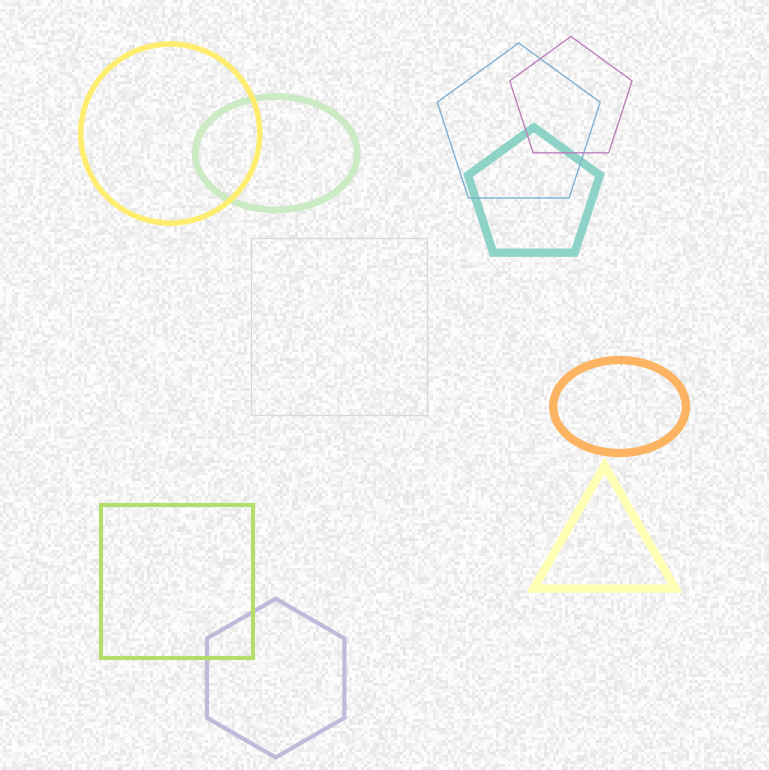[{"shape": "pentagon", "thickness": 3, "radius": 0.45, "center": [0.693, 0.745]}, {"shape": "triangle", "thickness": 3, "radius": 0.53, "center": [0.785, 0.289]}, {"shape": "hexagon", "thickness": 1.5, "radius": 0.52, "center": [0.358, 0.119]}, {"shape": "pentagon", "thickness": 0.5, "radius": 0.56, "center": [0.674, 0.833]}, {"shape": "oval", "thickness": 3, "radius": 0.43, "center": [0.805, 0.472]}, {"shape": "square", "thickness": 1.5, "radius": 0.5, "center": [0.23, 0.245]}, {"shape": "square", "thickness": 0.5, "radius": 0.57, "center": [0.44, 0.576]}, {"shape": "pentagon", "thickness": 0.5, "radius": 0.42, "center": [0.741, 0.869]}, {"shape": "oval", "thickness": 2.5, "radius": 0.53, "center": [0.359, 0.801]}, {"shape": "circle", "thickness": 2, "radius": 0.58, "center": [0.221, 0.827]}]